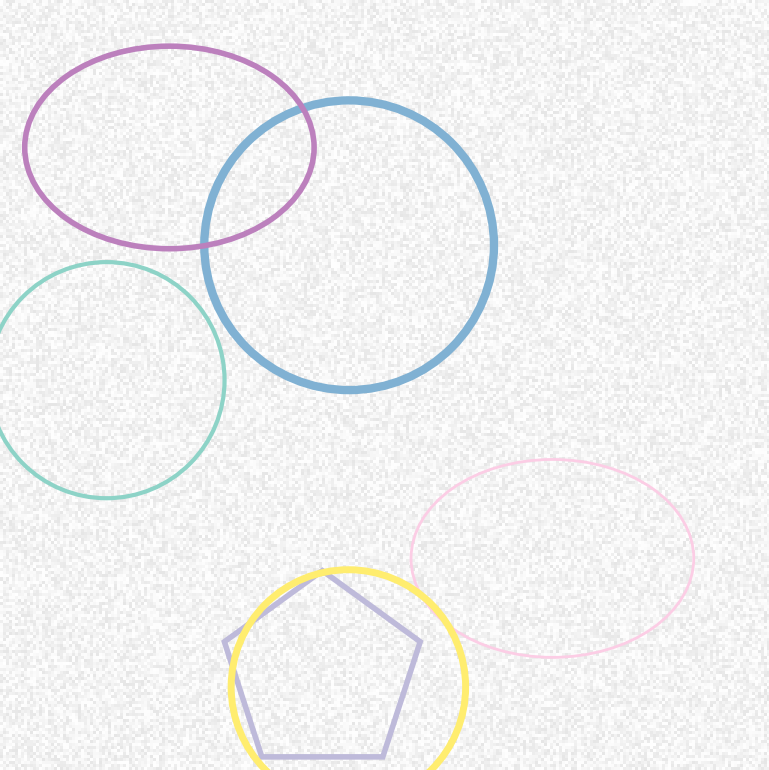[{"shape": "circle", "thickness": 1.5, "radius": 0.77, "center": [0.138, 0.506]}, {"shape": "pentagon", "thickness": 2, "radius": 0.67, "center": [0.419, 0.125]}, {"shape": "circle", "thickness": 3, "radius": 0.94, "center": [0.453, 0.682]}, {"shape": "oval", "thickness": 1, "radius": 0.92, "center": [0.717, 0.275]}, {"shape": "oval", "thickness": 2, "radius": 0.94, "center": [0.22, 0.809]}, {"shape": "circle", "thickness": 2.5, "radius": 0.76, "center": [0.452, 0.108]}]